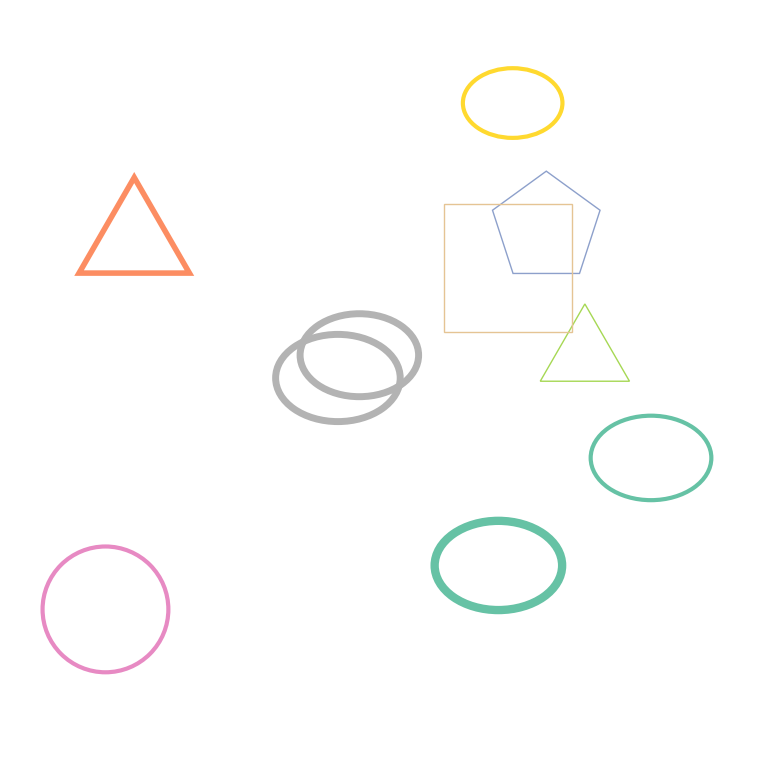[{"shape": "oval", "thickness": 3, "radius": 0.41, "center": [0.647, 0.266]}, {"shape": "oval", "thickness": 1.5, "radius": 0.39, "center": [0.845, 0.405]}, {"shape": "triangle", "thickness": 2, "radius": 0.41, "center": [0.174, 0.687]}, {"shape": "pentagon", "thickness": 0.5, "radius": 0.37, "center": [0.709, 0.704]}, {"shape": "circle", "thickness": 1.5, "radius": 0.41, "center": [0.137, 0.209]}, {"shape": "triangle", "thickness": 0.5, "radius": 0.33, "center": [0.76, 0.538]}, {"shape": "oval", "thickness": 1.5, "radius": 0.32, "center": [0.666, 0.866]}, {"shape": "square", "thickness": 0.5, "radius": 0.42, "center": [0.66, 0.652]}, {"shape": "oval", "thickness": 2.5, "radius": 0.38, "center": [0.467, 0.539]}, {"shape": "oval", "thickness": 2.5, "radius": 0.4, "center": [0.439, 0.509]}]